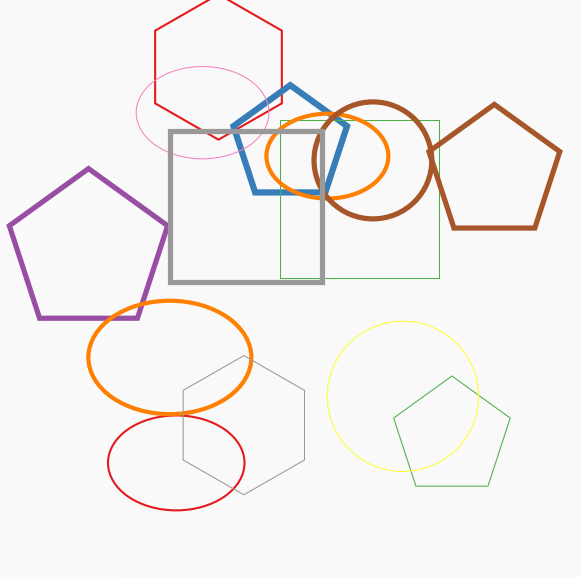[{"shape": "hexagon", "thickness": 1, "radius": 0.63, "center": [0.376, 0.883]}, {"shape": "oval", "thickness": 1, "radius": 0.59, "center": [0.303, 0.198]}, {"shape": "pentagon", "thickness": 3, "radius": 0.51, "center": [0.499, 0.749]}, {"shape": "square", "thickness": 0.5, "radius": 0.68, "center": [0.618, 0.655]}, {"shape": "pentagon", "thickness": 0.5, "radius": 0.53, "center": [0.778, 0.243]}, {"shape": "pentagon", "thickness": 2.5, "radius": 0.72, "center": [0.152, 0.564]}, {"shape": "oval", "thickness": 2, "radius": 0.7, "center": [0.292, 0.38]}, {"shape": "oval", "thickness": 2, "radius": 0.52, "center": [0.563, 0.729]}, {"shape": "circle", "thickness": 0.5, "radius": 0.65, "center": [0.693, 0.313]}, {"shape": "circle", "thickness": 2.5, "radius": 0.51, "center": [0.642, 0.721]}, {"shape": "pentagon", "thickness": 2.5, "radius": 0.59, "center": [0.851, 0.7]}, {"shape": "oval", "thickness": 0.5, "radius": 0.57, "center": [0.348, 0.804]}, {"shape": "hexagon", "thickness": 0.5, "radius": 0.6, "center": [0.419, 0.263]}, {"shape": "square", "thickness": 2.5, "radius": 0.65, "center": [0.423, 0.642]}]